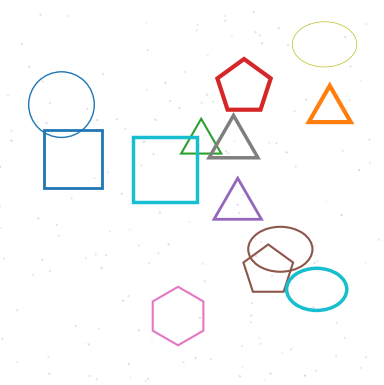[{"shape": "square", "thickness": 2, "radius": 0.38, "center": [0.19, 0.588]}, {"shape": "circle", "thickness": 1, "radius": 0.43, "center": [0.16, 0.728]}, {"shape": "triangle", "thickness": 3, "radius": 0.32, "center": [0.857, 0.714]}, {"shape": "triangle", "thickness": 1.5, "radius": 0.3, "center": [0.523, 0.631]}, {"shape": "pentagon", "thickness": 3, "radius": 0.36, "center": [0.634, 0.774]}, {"shape": "triangle", "thickness": 2, "radius": 0.36, "center": [0.617, 0.466]}, {"shape": "oval", "thickness": 1.5, "radius": 0.42, "center": [0.728, 0.353]}, {"shape": "pentagon", "thickness": 1.5, "radius": 0.34, "center": [0.697, 0.297]}, {"shape": "hexagon", "thickness": 1.5, "radius": 0.38, "center": [0.462, 0.179]}, {"shape": "triangle", "thickness": 2.5, "radius": 0.37, "center": [0.607, 0.627]}, {"shape": "oval", "thickness": 0.5, "radius": 0.42, "center": [0.843, 0.885]}, {"shape": "square", "thickness": 2.5, "radius": 0.42, "center": [0.428, 0.56]}, {"shape": "oval", "thickness": 2.5, "radius": 0.39, "center": [0.823, 0.248]}]